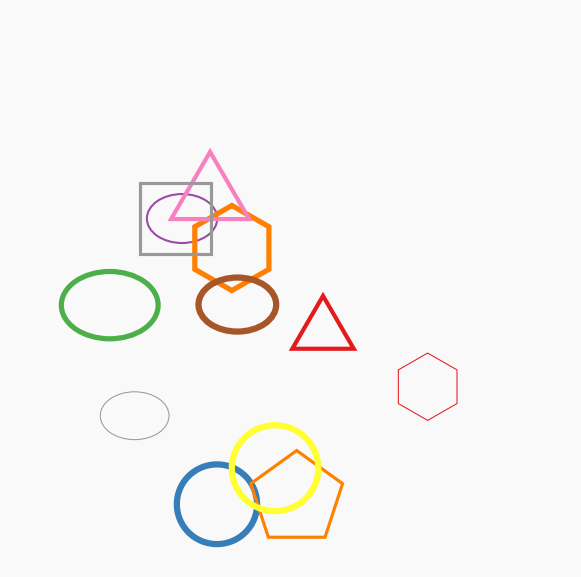[{"shape": "triangle", "thickness": 2, "radius": 0.31, "center": [0.556, 0.426]}, {"shape": "hexagon", "thickness": 0.5, "radius": 0.29, "center": [0.736, 0.329]}, {"shape": "circle", "thickness": 3, "radius": 0.34, "center": [0.373, 0.126]}, {"shape": "oval", "thickness": 2.5, "radius": 0.42, "center": [0.189, 0.471]}, {"shape": "oval", "thickness": 1, "radius": 0.3, "center": [0.313, 0.621]}, {"shape": "pentagon", "thickness": 1.5, "radius": 0.41, "center": [0.51, 0.136]}, {"shape": "hexagon", "thickness": 2.5, "radius": 0.37, "center": [0.399, 0.57]}, {"shape": "circle", "thickness": 3, "radius": 0.37, "center": [0.473, 0.188]}, {"shape": "oval", "thickness": 3, "radius": 0.33, "center": [0.408, 0.472]}, {"shape": "triangle", "thickness": 2, "radius": 0.39, "center": [0.361, 0.659]}, {"shape": "oval", "thickness": 0.5, "radius": 0.3, "center": [0.232, 0.279]}, {"shape": "square", "thickness": 1.5, "radius": 0.31, "center": [0.301, 0.62]}]